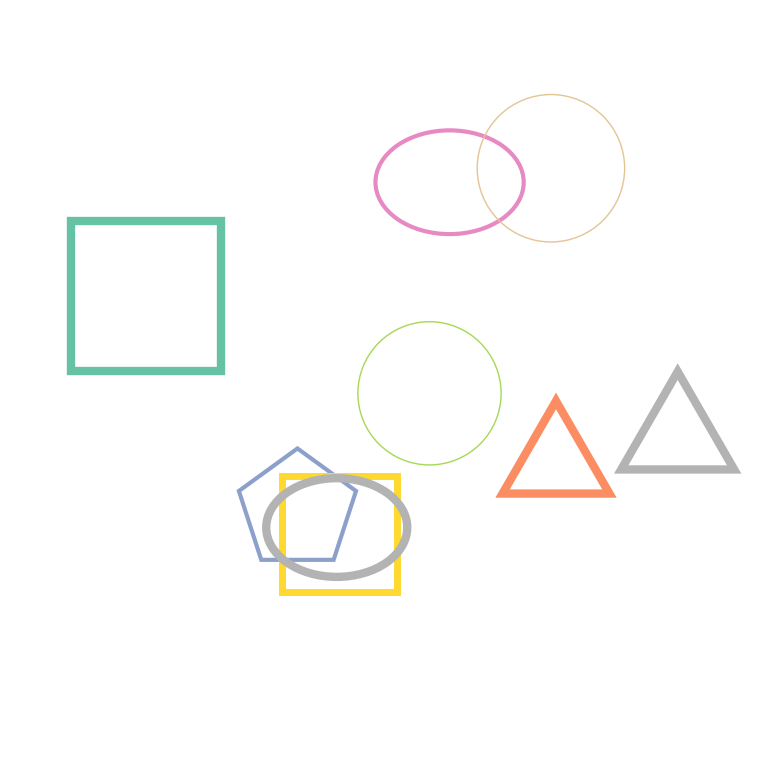[{"shape": "square", "thickness": 3, "radius": 0.49, "center": [0.189, 0.616]}, {"shape": "triangle", "thickness": 3, "radius": 0.4, "center": [0.722, 0.399]}, {"shape": "pentagon", "thickness": 1.5, "radius": 0.4, "center": [0.386, 0.338]}, {"shape": "oval", "thickness": 1.5, "radius": 0.48, "center": [0.584, 0.763]}, {"shape": "circle", "thickness": 0.5, "radius": 0.47, "center": [0.558, 0.489]}, {"shape": "square", "thickness": 2.5, "radius": 0.37, "center": [0.441, 0.306]}, {"shape": "circle", "thickness": 0.5, "radius": 0.48, "center": [0.715, 0.781]}, {"shape": "oval", "thickness": 3, "radius": 0.46, "center": [0.437, 0.315]}, {"shape": "triangle", "thickness": 3, "radius": 0.42, "center": [0.88, 0.433]}]